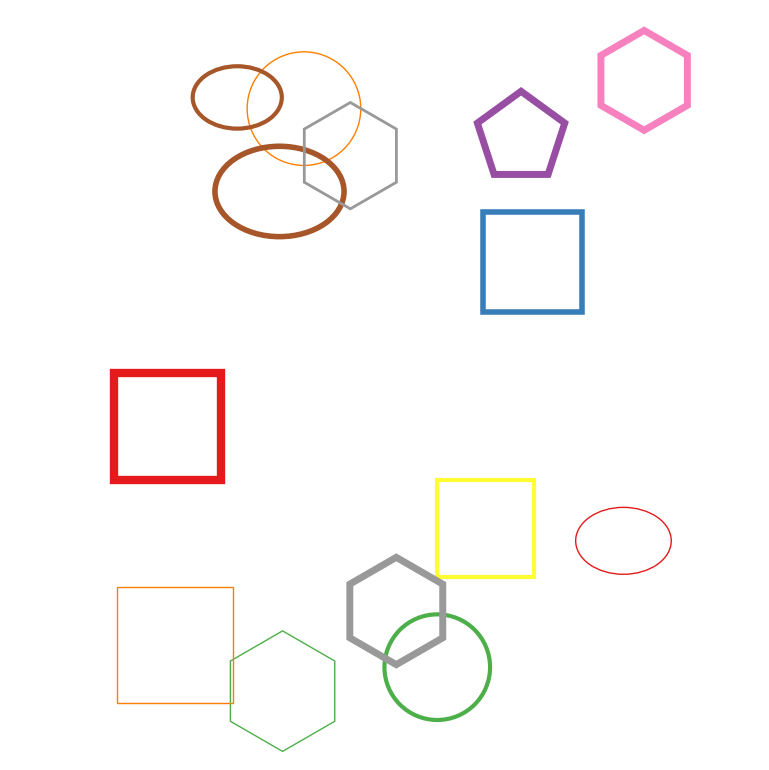[{"shape": "oval", "thickness": 0.5, "radius": 0.31, "center": [0.81, 0.298]}, {"shape": "square", "thickness": 3, "radius": 0.35, "center": [0.217, 0.447]}, {"shape": "square", "thickness": 2, "radius": 0.32, "center": [0.691, 0.66]}, {"shape": "hexagon", "thickness": 0.5, "radius": 0.39, "center": [0.367, 0.102]}, {"shape": "circle", "thickness": 1.5, "radius": 0.34, "center": [0.568, 0.134]}, {"shape": "pentagon", "thickness": 2.5, "radius": 0.3, "center": [0.677, 0.822]}, {"shape": "circle", "thickness": 0.5, "radius": 0.37, "center": [0.395, 0.859]}, {"shape": "square", "thickness": 0.5, "radius": 0.38, "center": [0.228, 0.163]}, {"shape": "square", "thickness": 1.5, "radius": 0.32, "center": [0.631, 0.313]}, {"shape": "oval", "thickness": 1.5, "radius": 0.29, "center": [0.308, 0.873]}, {"shape": "oval", "thickness": 2, "radius": 0.42, "center": [0.363, 0.751]}, {"shape": "hexagon", "thickness": 2.5, "radius": 0.32, "center": [0.837, 0.896]}, {"shape": "hexagon", "thickness": 2.5, "radius": 0.35, "center": [0.515, 0.207]}, {"shape": "hexagon", "thickness": 1, "radius": 0.35, "center": [0.455, 0.798]}]